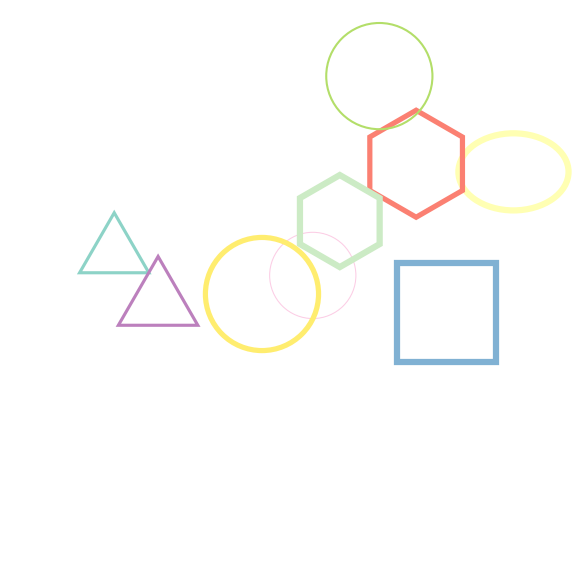[{"shape": "triangle", "thickness": 1.5, "radius": 0.35, "center": [0.198, 0.561]}, {"shape": "oval", "thickness": 3, "radius": 0.48, "center": [0.889, 0.702]}, {"shape": "hexagon", "thickness": 2.5, "radius": 0.46, "center": [0.721, 0.716]}, {"shape": "square", "thickness": 3, "radius": 0.43, "center": [0.773, 0.458]}, {"shape": "circle", "thickness": 1, "radius": 0.46, "center": [0.657, 0.867]}, {"shape": "circle", "thickness": 0.5, "radius": 0.37, "center": [0.542, 0.522]}, {"shape": "triangle", "thickness": 1.5, "radius": 0.4, "center": [0.274, 0.476]}, {"shape": "hexagon", "thickness": 3, "radius": 0.4, "center": [0.588, 0.616]}, {"shape": "circle", "thickness": 2.5, "radius": 0.49, "center": [0.454, 0.49]}]